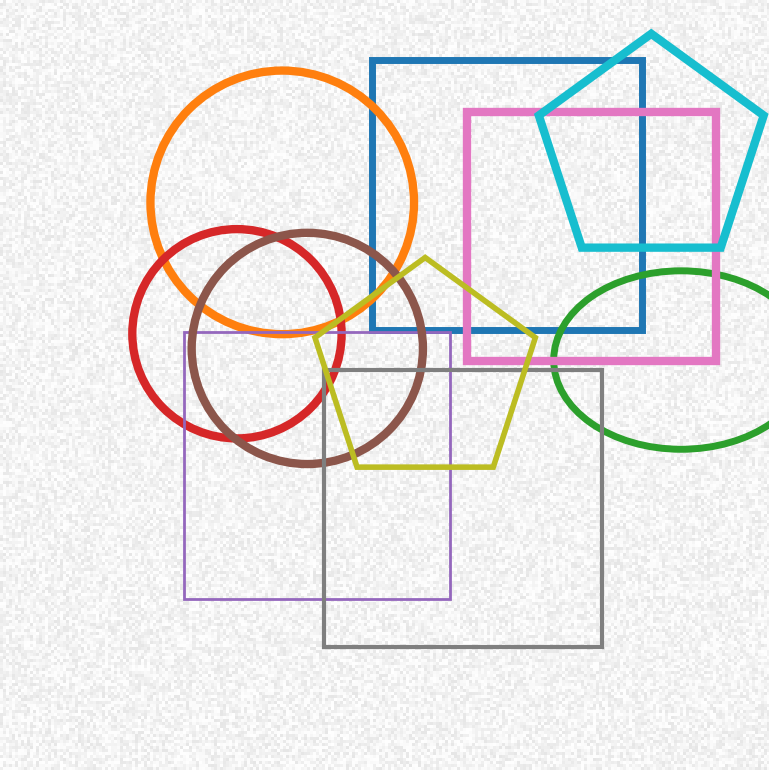[{"shape": "square", "thickness": 2.5, "radius": 0.88, "center": [0.658, 0.747]}, {"shape": "circle", "thickness": 3, "radius": 0.86, "center": [0.367, 0.737]}, {"shape": "oval", "thickness": 2.5, "radius": 0.83, "center": [0.885, 0.532]}, {"shape": "circle", "thickness": 3, "radius": 0.68, "center": [0.308, 0.567]}, {"shape": "square", "thickness": 1, "radius": 0.86, "center": [0.411, 0.395]}, {"shape": "circle", "thickness": 3, "radius": 0.75, "center": [0.399, 0.547]}, {"shape": "square", "thickness": 3, "radius": 0.81, "center": [0.768, 0.693]}, {"shape": "square", "thickness": 1.5, "radius": 0.9, "center": [0.601, 0.339]}, {"shape": "pentagon", "thickness": 2, "radius": 0.75, "center": [0.552, 0.515]}, {"shape": "pentagon", "thickness": 3, "radius": 0.77, "center": [0.846, 0.803]}]